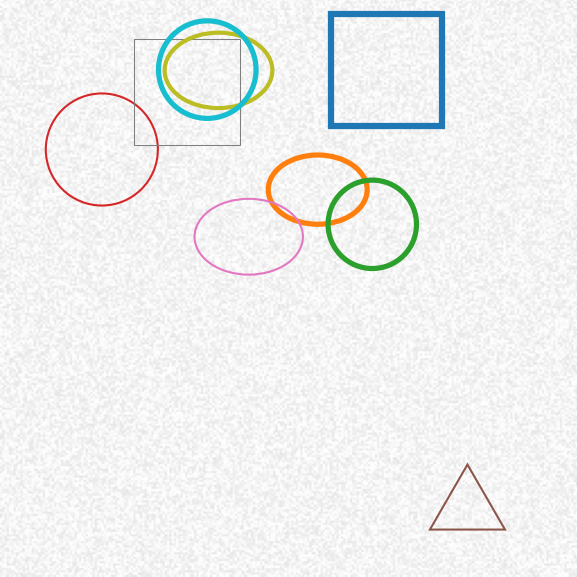[{"shape": "square", "thickness": 3, "radius": 0.48, "center": [0.669, 0.879]}, {"shape": "oval", "thickness": 2.5, "radius": 0.43, "center": [0.55, 0.671]}, {"shape": "circle", "thickness": 2.5, "radius": 0.38, "center": [0.645, 0.611]}, {"shape": "circle", "thickness": 1, "radius": 0.49, "center": [0.176, 0.74]}, {"shape": "triangle", "thickness": 1, "radius": 0.38, "center": [0.809, 0.12]}, {"shape": "oval", "thickness": 1, "radius": 0.47, "center": [0.431, 0.589]}, {"shape": "square", "thickness": 0.5, "radius": 0.46, "center": [0.324, 0.84]}, {"shape": "oval", "thickness": 2, "radius": 0.47, "center": [0.378, 0.877]}, {"shape": "circle", "thickness": 2.5, "radius": 0.42, "center": [0.359, 0.879]}]